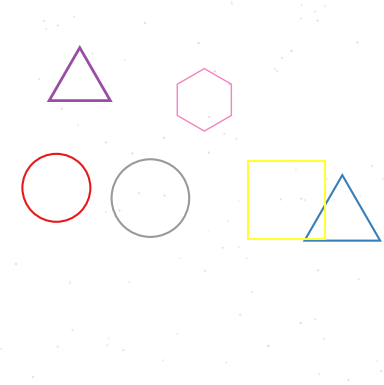[{"shape": "circle", "thickness": 1.5, "radius": 0.44, "center": [0.146, 0.512]}, {"shape": "triangle", "thickness": 1.5, "radius": 0.57, "center": [0.889, 0.432]}, {"shape": "triangle", "thickness": 2, "radius": 0.46, "center": [0.207, 0.784]}, {"shape": "square", "thickness": 1.5, "radius": 0.5, "center": [0.744, 0.481]}, {"shape": "hexagon", "thickness": 1, "radius": 0.41, "center": [0.531, 0.741]}, {"shape": "circle", "thickness": 1.5, "radius": 0.5, "center": [0.391, 0.485]}]